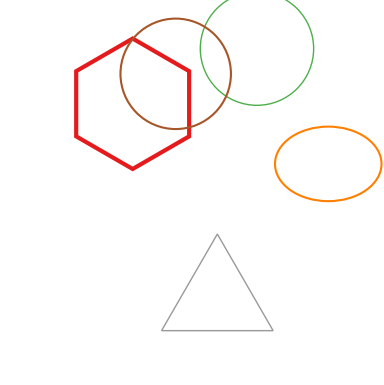[{"shape": "hexagon", "thickness": 3, "radius": 0.85, "center": [0.345, 0.73]}, {"shape": "circle", "thickness": 1, "radius": 0.74, "center": [0.667, 0.874]}, {"shape": "oval", "thickness": 1.5, "radius": 0.69, "center": [0.853, 0.574]}, {"shape": "circle", "thickness": 1.5, "radius": 0.72, "center": [0.456, 0.808]}, {"shape": "triangle", "thickness": 1, "radius": 0.84, "center": [0.565, 0.225]}]